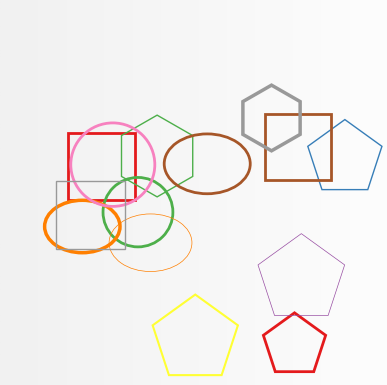[{"shape": "pentagon", "thickness": 2, "radius": 0.42, "center": [0.76, 0.103]}, {"shape": "square", "thickness": 2, "radius": 0.44, "center": [0.262, 0.568]}, {"shape": "pentagon", "thickness": 1, "radius": 0.5, "center": [0.89, 0.589]}, {"shape": "hexagon", "thickness": 1, "radius": 0.53, "center": [0.405, 0.595]}, {"shape": "circle", "thickness": 2, "radius": 0.45, "center": [0.356, 0.449]}, {"shape": "pentagon", "thickness": 0.5, "radius": 0.59, "center": [0.778, 0.276]}, {"shape": "oval", "thickness": 2.5, "radius": 0.49, "center": [0.212, 0.412]}, {"shape": "oval", "thickness": 0.5, "radius": 0.53, "center": [0.388, 0.37]}, {"shape": "pentagon", "thickness": 1.5, "radius": 0.58, "center": [0.504, 0.119]}, {"shape": "oval", "thickness": 2, "radius": 0.56, "center": [0.535, 0.574]}, {"shape": "square", "thickness": 2, "radius": 0.42, "center": [0.769, 0.619]}, {"shape": "circle", "thickness": 2, "radius": 0.54, "center": [0.291, 0.572]}, {"shape": "hexagon", "thickness": 2.5, "radius": 0.43, "center": [0.701, 0.694]}, {"shape": "square", "thickness": 1, "radius": 0.44, "center": [0.233, 0.441]}]